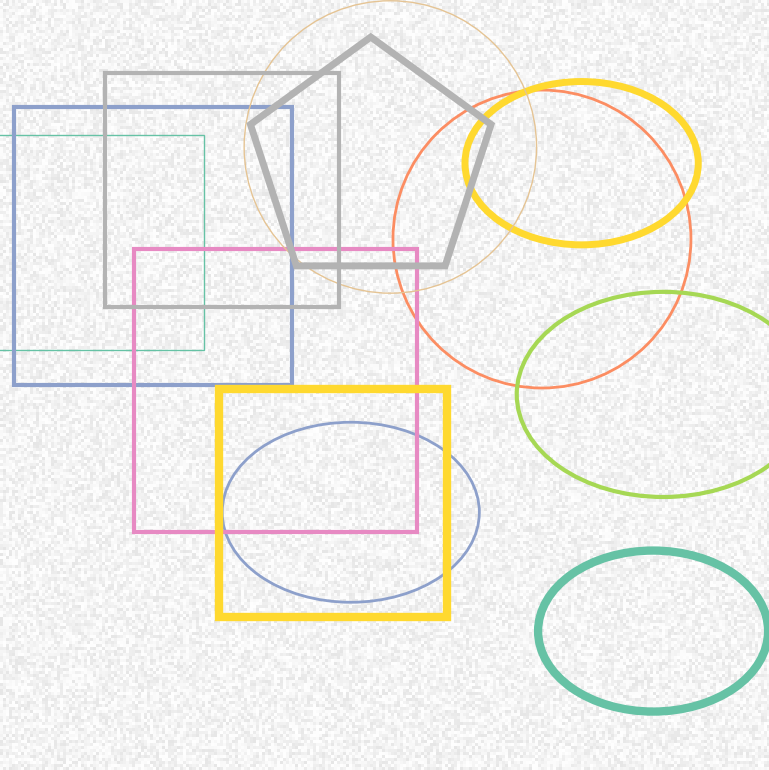[{"shape": "square", "thickness": 0.5, "radius": 0.7, "center": [0.125, 0.685]}, {"shape": "oval", "thickness": 3, "radius": 0.75, "center": [0.848, 0.18]}, {"shape": "circle", "thickness": 1, "radius": 0.97, "center": [0.704, 0.69]}, {"shape": "oval", "thickness": 1, "radius": 0.83, "center": [0.456, 0.335]}, {"shape": "square", "thickness": 1.5, "radius": 0.9, "center": [0.199, 0.681]}, {"shape": "square", "thickness": 1.5, "radius": 0.92, "center": [0.357, 0.493]}, {"shape": "oval", "thickness": 1.5, "radius": 0.95, "center": [0.861, 0.488]}, {"shape": "oval", "thickness": 2.5, "radius": 0.76, "center": [0.755, 0.788]}, {"shape": "square", "thickness": 3, "radius": 0.74, "center": [0.433, 0.346]}, {"shape": "circle", "thickness": 0.5, "radius": 0.95, "center": [0.507, 0.809]}, {"shape": "square", "thickness": 1.5, "radius": 0.76, "center": [0.288, 0.753]}, {"shape": "pentagon", "thickness": 2.5, "radius": 0.82, "center": [0.482, 0.788]}]